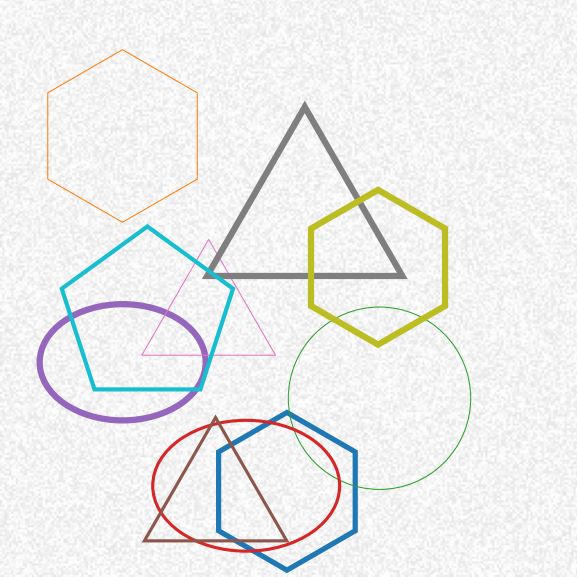[{"shape": "hexagon", "thickness": 2.5, "radius": 0.68, "center": [0.497, 0.148]}, {"shape": "hexagon", "thickness": 0.5, "radius": 0.75, "center": [0.212, 0.764]}, {"shape": "circle", "thickness": 0.5, "radius": 0.79, "center": [0.657, 0.31]}, {"shape": "oval", "thickness": 1.5, "radius": 0.81, "center": [0.426, 0.158]}, {"shape": "oval", "thickness": 3, "radius": 0.72, "center": [0.212, 0.372]}, {"shape": "triangle", "thickness": 1.5, "radius": 0.71, "center": [0.373, 0.134]}, {"shape": "triangle", "thickness": 0.5, "radius": 0.67, "center": [0.361, 0.451]}, {"shape": "triangle", "thickness": 3, "radius": 0.98, "center": [0.528, 0.619]}, {"shape": "hexagon", "thickness": 3, "radius": 0.67, "center": [0.655, 0.536]}, {"shape": "pentagon", "thickness": 2, "radius": 0.78, "center": [0.255, 0.451]}]